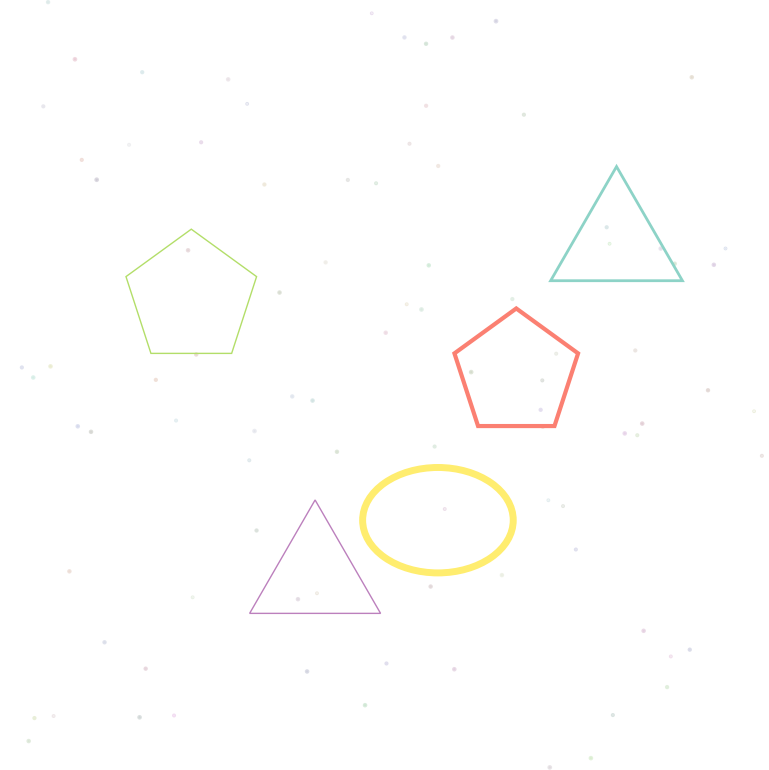[{"shape": "triangle", "thickness": 1, "radius": 0.49, "center": [0.801, 0.685]}, {"shape": "pentagon", "thickness": 1.5, "radius": 0.42, "center": [0.67, 0.515]}, {"shape": "pentagon", "thickness": 0.5, "radius": 0.45, "center": [0.248, 0.613]}, {"shape": "triangle", "thickness": 0.5, "radius": 0.49, "center": [0.409, 0.252]}, {"shape": "oval", "thickness": 2.5, "radius": 0.49, "center": [0.569, 0.324]}]